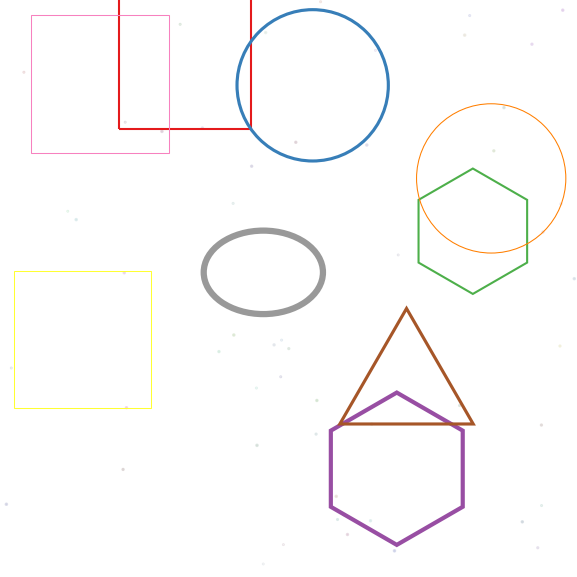[{"shape": "square", "thickness": 1, "radius": 0.57, "center": [0.321, 0.89]}, {"shape": "circle", "thickness": 1.5, "radius": 0.66, "center": [0.541, 0.851]}, {"shape": "hexagon", "thickness": 1, "radius": 0.54, "center": [0.819, 0.599]}, {"shape": "hexagon", "thickness": 2, "radius": 0.66, "center": [0.687, 0.187]}, {"shape": "circle", "thickness": 0.5, "radius": 0.65, "center": [0.851, 0.69]}, {"shape": "square", "thickness": 0.5, "radius": 0.6, "center": [0.143, 0.411]}, {"shape": "triangle", "thickness": 1.5, "radius": 0.67, "center": [0.704, 0.332]}, {"shape": "square", "thickness": 0.5, "radius": 0.6, "center": [0.172, 0.854]}, {"shape": "oval", "thickness": 3, "radius": 0.52, "center": [0.456, 0.528]}]